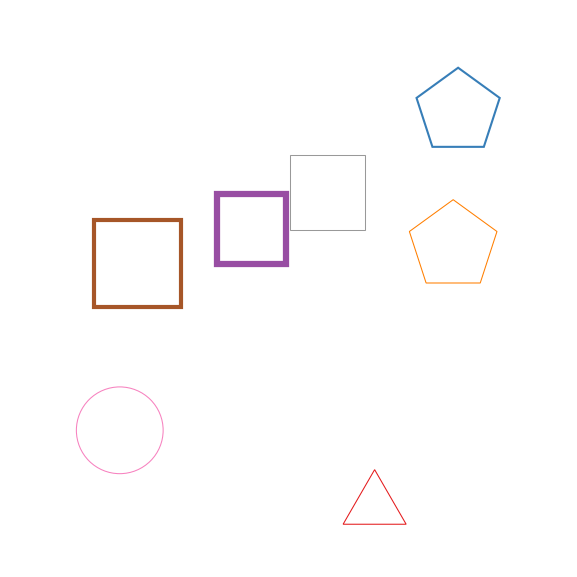[{"shape": "triangle", "thickness": 0.5, "radius": 0.32, "center": [0.649, 0.123]}, {"shape": "pentagon", "thickness": 1, "radius": 0.38, "center": [0.793, 0.806]}, {"shape": "square", "thickness": 3, "radius": 0.3, "center": [0.435, 0.603]}, {"shape": "pentagon", "thickness": 0.5, "radius": 0.4, "center": [0.785, 0.574]}, {"shape": "square", "thickness": 2, "radius": 0.38, "center": [0.238, 0.543]}, {"shape": "circle", "thickness": 0.5, "radius": 0.38, "center": [0.207, 0.254]}, {"shape": "square", "thickness": 0.5, "radius": 0.33, "center": [0.567, 0.666]}]